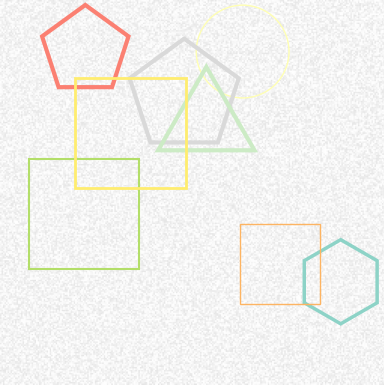[{"shape": "hexagon", "thickness": 2.5, "radius": 0.55, "center": [0.885, 0.268]}, {"shape": "circle", "thickness": 1, "radius": 0.6, "center": [0.63, 0.866]}, {"shape": "pentagon", "thickness": 3, "radius": 0.59, "center": [0.222, 0.869]}, {"shape": "square", "thickness": 1, "radius": 0.52, "center": [0.727, 0.314]}, {"shape": "square", "thickness": 1.5, "radius": 0.72, "center": [0.219, 0.445]}, {"shape": "pentagon", "thickness": 3, "radius": 0.74, "center": [0.478, 0.751]}, {"shape": "triangle", "thickness": 3, "radius": 0.72, "center": [0.536, 0.682]}, {"shape": "square", "thickness": 2, "radius": 0.72, "center": [0.34, 0.654]}]